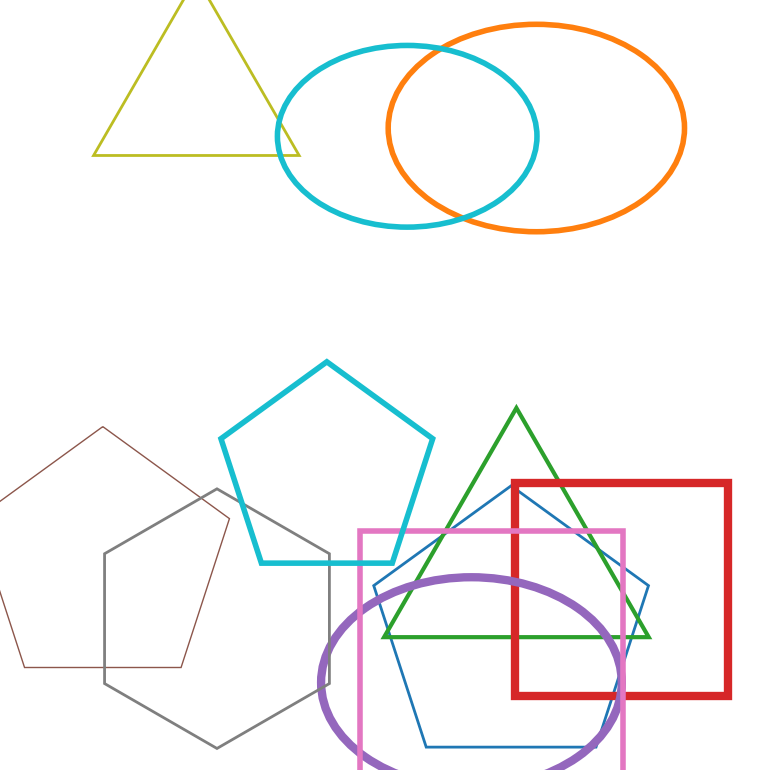[{"shape": "pentagon", "thickness": 1, "radius": 0.94, "center": [0.664, 0.181]}, {"shape": "oval", "thickness": 2, "radius": 0.96, "center": [0.697, 0.834]}, {"shape": "triangle", "thickness": 1.5, "radius": 0.99, "center": [0.671, 0.272]}, {"shape": "square", "thickness": 3, "radius": 0.69, "center": [0.807, 0.234]}, {"shape": "oval", "thickness": 3, "radius": 0.98, "center": [0.612, 0.114]}, {"shape": "pentagon", "thickness": 0.5, "radius": 0.86, "center": [0.134, 0.273]}, {"shape": "square", "thickness": 2, "radius": 0.85, "center": [0.639, 0.14]}, {"shape": "hexagon", "thickness": 1, "radius": 0.84, "center": [0.282, 0.197]}, {"shape": "triangle", "thickness": 1, "radius": 0.77, "center": [0.255, 0.875]}, {"shape": "pentagon", "thickness": 2, "radius": 0.72, "center": [0.424, 0.386]}, {"shape": "oval", "thickness": 2, "radius": 0.84, "center": [0.529, 0.823]}]